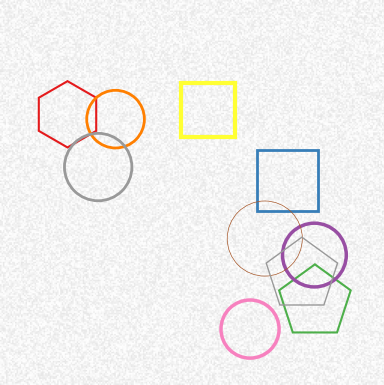[{"shape": "hexagon", "thickness": 1.5, "radius": 0.43, "center": [0.175, 0.703]}, {"shape": "square", "thickness": 2, "radius": 0.4, "center": [0.746, 0.531]}, {"shape": "pentagon", "thickness": 1.5, "radius": 0.49, "center": [0.818, 0.216]}, {"shape": "circle", "thickness": 2.5, "radius": 0.41, "center": [0.817, 0.338]}, {"shape": "circle", "thickness": 2, "radius": 0.37, "center": [0.3, 0.691]}, {"shape": "square", "thickness": 3, "radius": 0.35, "center": [0.539, 0.714]}, {"shape": "circle", "thickness": 0.5, "radius": 0.49, "center": [0.688, 0.38]}, {"shape": "circle", "thickness": 2.5, "radius": 0.38, "center": [0.649, 0.145]}, {"shape": "pentagon", "thickness": 1, "radius": 0.49, "center": [0.784, 0.287]}, {"shape": "circle", "thickness": 2, "radius": 0.44, "center": [0.255, 0.566]}]